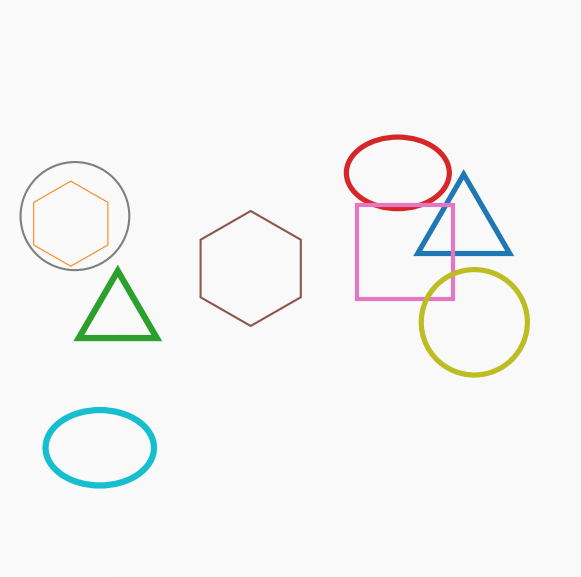[{"shape": "triangle", "thickness": 2.5, "radius": 0.46, "center": [0.798, 0.606]}, {"shape": "hexagon", "thickness": 0.5, "radius": 0.37, "center": [0.122, 0.612]}, {"shape": "triangle", "thickness": 3, "radius": 0.39, "center": [0.203, 0.452]}, {"shape": "oval", "thickness": 2.5, "radius": 0.44, "center": [0.684, 0.7]}, {"shape": "hexagon", "thickness": 1, "radius": 0.5, "center": [0.431, 0.534]}, {"shape": "square", "thickness": 2, "radius": 0.41, "center": [0.696, 0.563]}, {"shape": "circle", "thickness": 1, "radius": 0.47, "center": [0.129, 0.625]}, {"shape": "circle", "thickness": 2.5, "radius": 0.46, "center": [0.816, 0.441]}, {"shape": "oval", "thickness": 3, "radius": 0.47, "center": [0.172, 0.224]}]